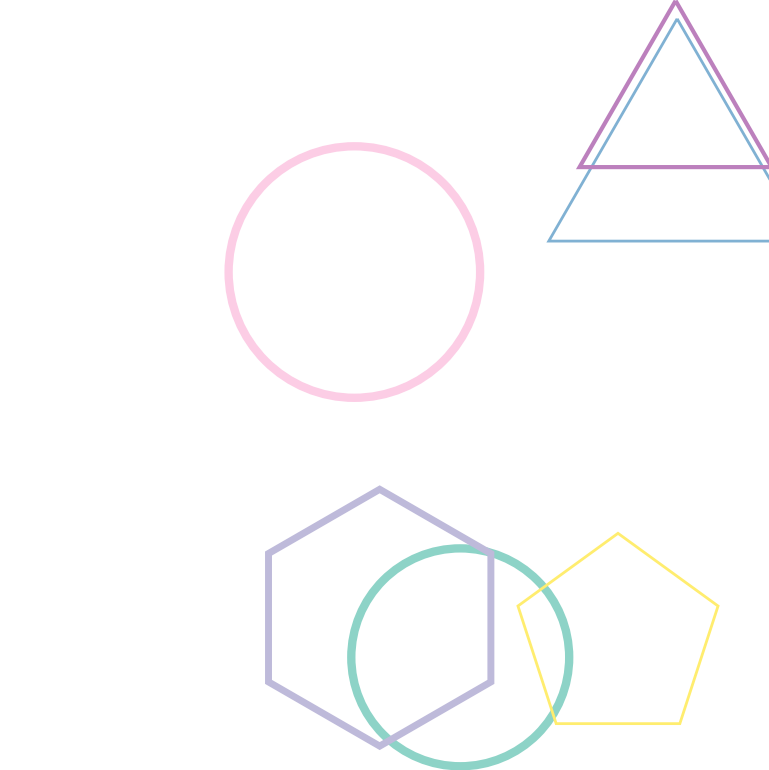[{"shape": "circle", "thickness": 3, "radius": 0.71, "center": [0.598, 0.146]}, {"shape": "hexagon", "thickness": 2.5, "radius": 0.83, "center": [0.493, 0.198]}, {"shape": "triangle", "thickness": 1, "radius": 0.96, "center": [0.879, 0.783]}, {"shape": "circle", "thickness": 3, "radius": 0.82, "center": [0.46, 0.647]}, {"shape": "triangle", "thickness": 1.5, "radius": 0.72, "center": [0.877, 0.855]}, {"shape": "pentagon", "thickness": 1, "radius": 0.68, "center": [0.803, 0.171]}]